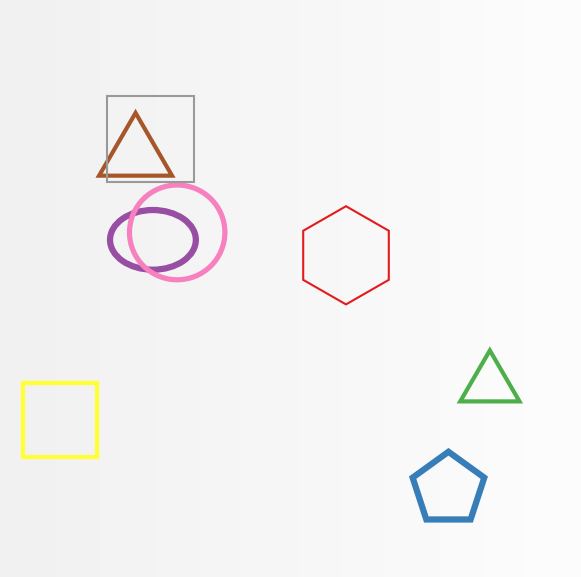[{"shape": "hexagon", "thickness": 1, "radius": 0.43, "center": [0.595, 0.557]}, {"shape": "pentagon", "thickness": 3, "radius": 0.32, "center": [0.772, 0.152]}, {"shape": "triangle", "thickness": 2, "radius": 0.29, "center": [0.843, 0.333]}, {"shape": "oval", "thickness": 3, "radius": 0.37, "center": [0.263, 0.584]}, {"shape": "square", "thickness": 2, "radius": 0.32, "center": [0.103, 0.271]}, {"shape": "triangle", "thickness": 2, "radius": 0.36, "center": [0.233, 0.731]}, {"shape": "circle", "thickness": 2.5, "radius": 0.41, "center": [0.305, 0.597]}, {"shape": "square", "thickness": 1, "radius": 0.37, "center": [0.259, 0.758]}]